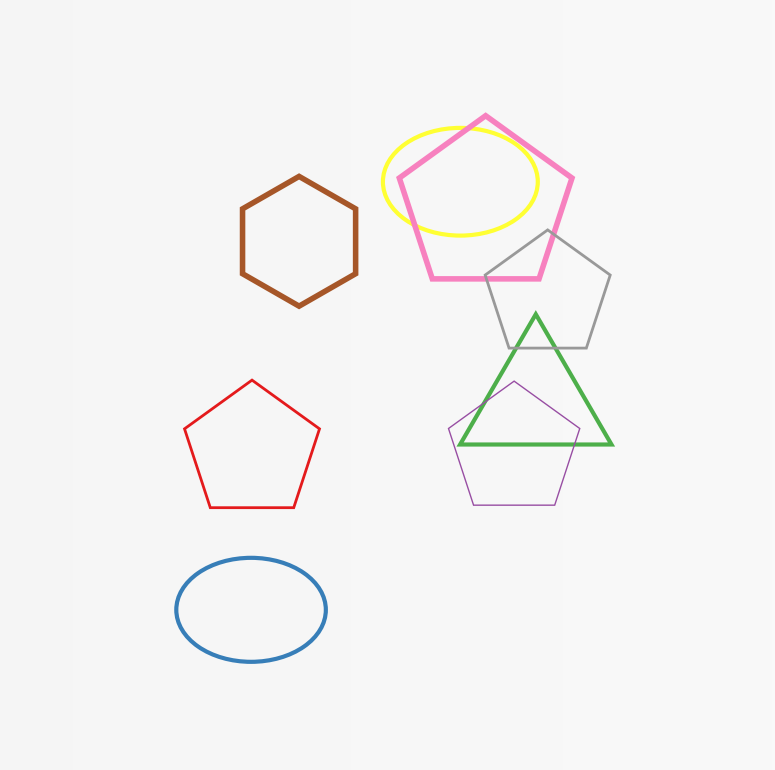[{"shape": "pentagon", "thickness": 1, "radius": 0.46, "center": [0.325, 0.415]}, {"shape": "oval", "thickness": 1.5, "radius": 0.48, "center": [0.324, 0.208]}, {"shape": "triangle", "thickness": 1.5, "radius": 0.56, "center": [0.691, 0.479]}, {"shape": "pentagon", "thickness": 0.5, "radius": 0.45, "center": [0.663, 0.416]}, {"shape": "oval", "thickness": 1.5, "radius": 0.5, "center": [0.594, 0.764]}, {"shape": "hexagon", "thickness": 2, "radius": 0.42, "center": [0.386, 0.687]}, {"shape": "pentagon", "thickness": 2, "radius": 0.59, "center": [0.627, 0.733]}, {"shape": "pentagon", "thickness": 1, "radius": 0.42, "center": [0.707, 0.617]}]